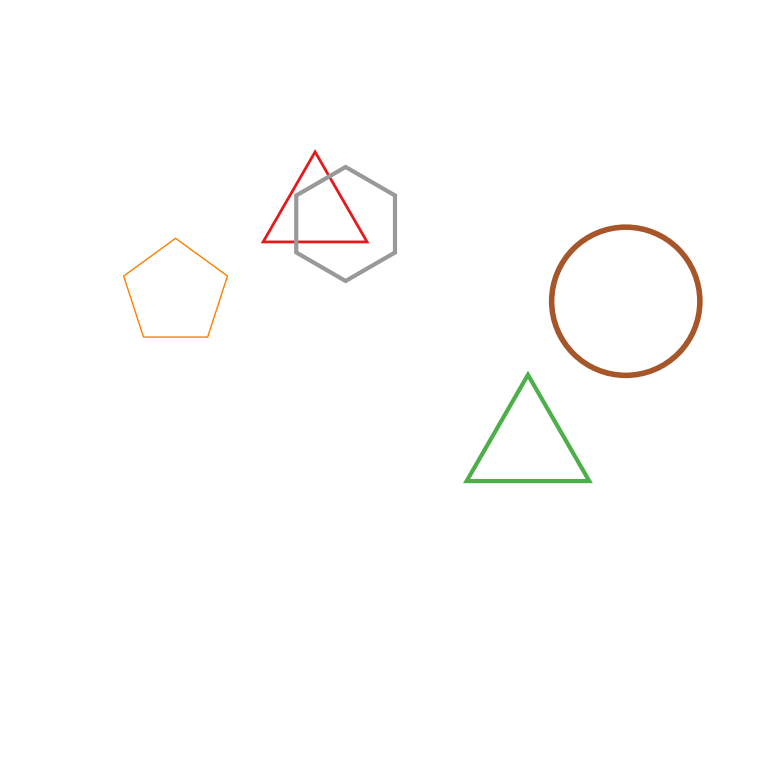[{"shape": "triangle", "thickness": 1, "radius": 0.39, "center": [0.409, 0.725]}, {"shape": "triangle", "thickness": 1.5, "radius": 0.46, "center": [0.686, 0.421]}, {"shape": "pentagon", "thickness": 0.5, "radius": 0.35, "center": [0.228, 0.62]}, {"shape": "circle", "thickness": 2, "radius": 0.48, "center": [0.813, 0.609]}, {"shape": "hexagon", "thickness": 1.5, "radius": 0.37, "center": [0.449, 0.709]}]